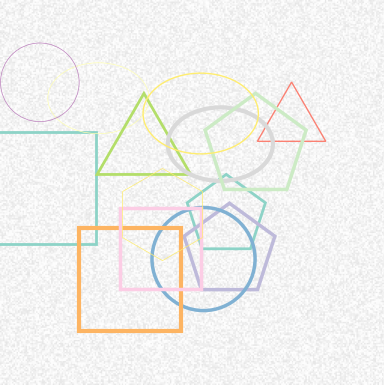[{"shape": "square", "thickness": 2, "radius": 0.73, "center": [0.103, 0.511]}, {"shape": "pentagon", "thickness": 2, "radius": 0.53, "center": [0.588, 0.44]}, {"shape": "oval", "thickness": 0.5, "radius": 0.66, "center": [0.256, 0.745]}, {"shape": "pentagon", "thickness": 2.5, "radius": 0.62, "center": [0.596, 0.348]}, {"shape": "triangle", "thickness": 1, "radius": 0.51, "center": [0.757, 0.684]}, {"shape": "circle", "thickness": 2.5, "radius": 0.67, "center": [0.529, 0.327]}, {"shape": "square", "thickness": 3, "radius": 0.66, "center": [0.338, 0.274]}, {"shape": "triangle", "thickness": 2, "radius": 0.7, "center": [0.374, 0.617]}, {"shape": "square", "thickness": 2.5, "radius": 0.53, "center": [0.418, 0.355]}, {"shape": "oval", "thickness": 3, "radius": 0.68, "center": [0.572, 0.626]}, {"shape": "circle", "thickness": 0.5, "radius": 0.51, "center": [0.103, 0.786]}, {"shape": "pentagon", "thickness": 2.5, "radius": 0.69, "center": [0.664, 0.619]}, {"shape": "hexagon", "thickness": 0.5, "radius": 0.6, "center": [0.422, 0.443]}, {"shape": "oval", "thickness": 1, "radius": 0.75, "center": [0.521, 0.705]}]